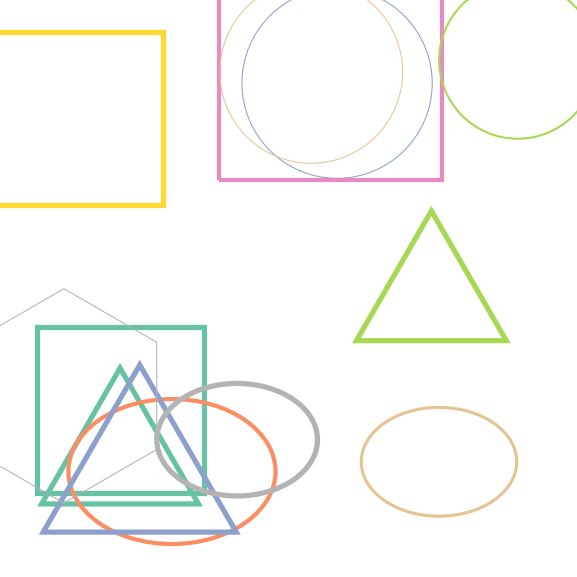[{"shape": "square", "thickness": 2.5, "radius": 0.72, "center": [0.209, 0.289]}, {"shape": "triangle", "thickness": 2.5, "radius": 0.78, "center": [0.208, 0.205]}, {"shape": "oval", "thickness": 2, "radius": 0.9, "center": [0.298, 0.183]}, {"shape": "triangle", "thickness": 2.5, "radius": 0.96, "center": [0.242, 0.174]}, {"shape": "circle", "thickness": 0.5, "radius": 0.82, "center": [0.584, 0.855]}, {"shape": "square", "thickness": 2, "radius": 0.96, "center": [0.572, 0.88]}, {"shape": "triangle", "thickness": 2.5, "radius": 0.75, "center": [0.747, 0.484]}, {"shape": "circle", "thickness": 1, "radius": 0.68, "center": [0.896, 0.895]}, {"shape": "square", "thickness": 2.5, "radius": 0.75, "center": [0.134, 0.794]}, {"shape": "circle", "thickness": 0.5, "radius": 0.79, "center": [0.539, 0.875]}, {"shape": "oval", "thickness": 1.5, "radius": 0.67, "center": [0.76, 0.199]}, {"shape": "hexagon", "thickness": 0.5, "radius": 0.93, "center": [0.111, 0.314]}, {"shape": "oval", "thickness": 2.5, "radius": 0.7, "center": [0.411, 0.238]}]